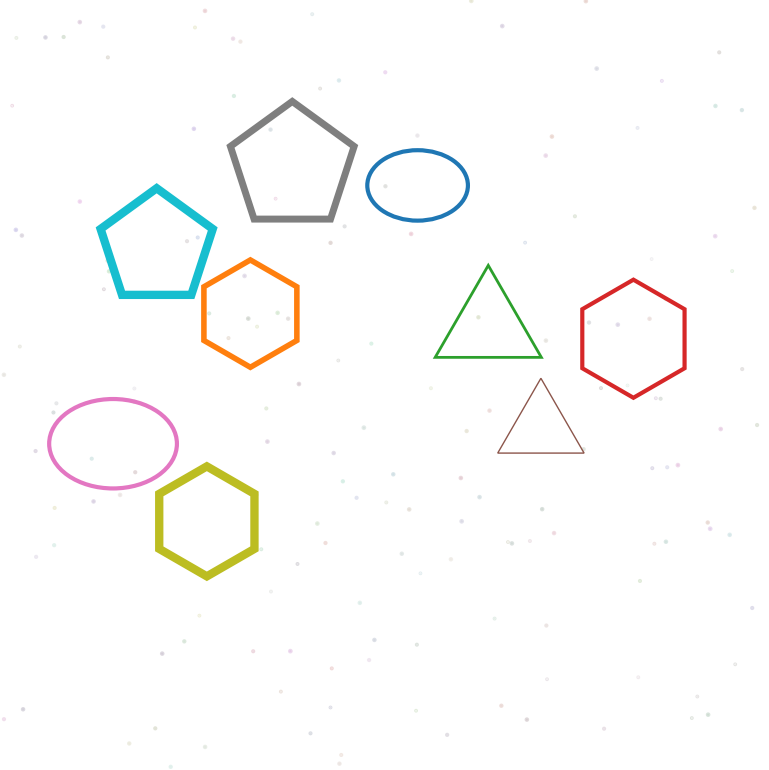[{"shape": "oval", "thickness": 1.5, "radius": 0.33, "center": [0.542, 0.759]}, {"shape": "hexagon", "thickness": 2, "radius": 0.35, "center": [0.325, 0.593]}, {"shape": "triangle", "thickness": 1, "radius": 0.4, "center": [0.634, 0.576]}, {"shape": "hexagon", "thickness": 1.5, "radius": 0.38, "center": [0.823, 0.56]}, {"shape": "triangle", "thickness": 0.5, "radius": 0.32, "center": [0.702, 0.444]}, {"shape": "oval", "thickness": 1.5, "radius": 0.41, "center": [0.147, 0.424]}, {"shape": "pentagon", "thickness": 2.5, "radius": 0.42, "center": [0.38, 0.784]}, {"shape": "hexagon", "thickness": 3, "radius": 0.36, "center": [0.269, 0.323]}, {"shape": "pentagon", "thickness": 3, "radius": 0.38, "center": [0.203, 0.679]}]